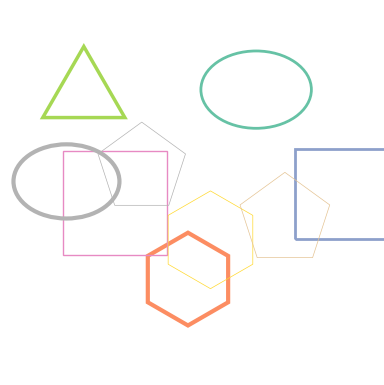[{"shape": "oval", "thickness": 2, "radius": 0.72, "center": [0.665, 0.767]}, {"shape": "hexagon", "thickness": 3, "radius": 0.6, "center": [0.488, 0.275]}, {"shape": "square", "thickness": 2, "radius": 0.59, "center": [0.884, 0.496]}, {"shape": "square", "thickness": 1, "radius": 0.67, "center": [0.299, 0.473]}, {"shape": "triangle", "thickness": 2.5, "radius": 0.62, "center": [0.218, 0.756]}, {"shape": "hexagon", "thickness": 0.5, "radius": 0.63, "center": [0.547, 0.377]}, {"shape": "pentagon", "thickness": 0.5, "radius": 0.61, "center": [0.74, 0.43]}, {"shape": "oval", "thickness": 3, "radius": 0.69, "center": [0.173, 0.529]}, {"shape": "pentagon", "thickness": 0.5, "radius": 0.6, "center": [0.368, 0.563]}]